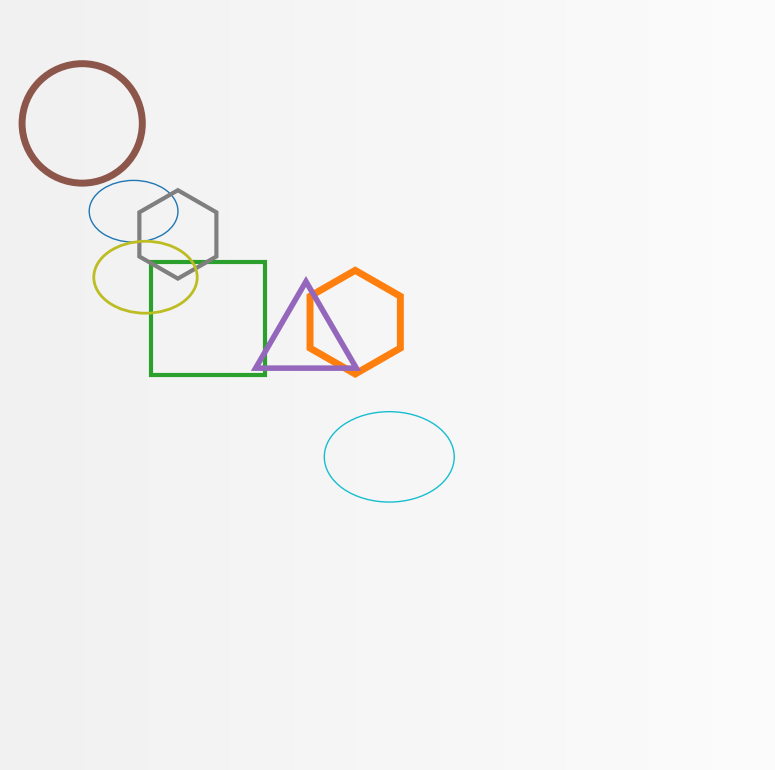[{"shape": "oval", "thickness": 0.5, "radius": 0.29, "center": [0.172, 0.726]}, {"shape": "hexagon", "thickness": 2.5, "radius": 0.34, "center": [0.458, 0.582]}, {"shape": "square", "thickness": 1.5, "radius": 0.37, "center": [0.268, 0.587]}, {"shape": "triangle", "thickness": 2, "radius": 0.38, "center": [0.395, 0.559]}, {"shape": "circle", "thickness": 2.5, "radius": 0.39, "center": [0.106, 0.84]}, {"shape": "hexagon", "thickness": 1.5, "radius": 0.29, "center": [0.23, 0.696]}, {"shape": "oval", "thickness": 1, "radius": 0.33, "center": [0.188, 0.64]}, {"shape": "oval", "thickness": 0.5, "radius": 0.42, "center": [0.502, 0.407]}]